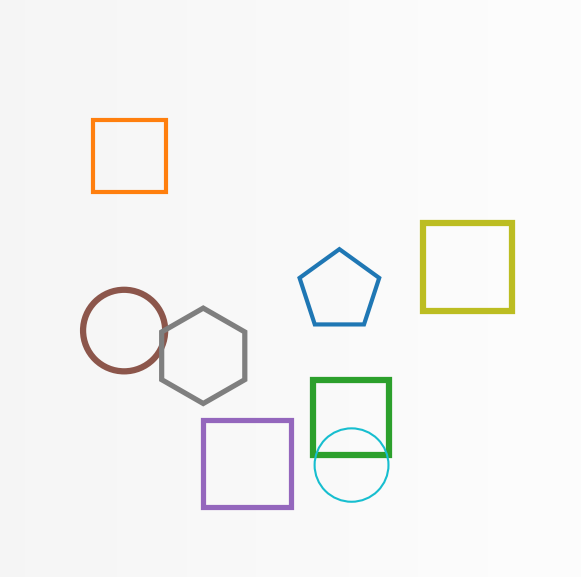[{"shape": "pentagon", "thickness": 2, "radius": 0.36, "center": [0.584, 0.496]}, {"shape": "square", "thickness": 2, "radius": 0.31, "center": [0.223, 0.728]}, {"shape": "square", "thickness": 3, "radius": 0.33, "center": [0.604, 0.276]}, {"shape": "square", "thickness": 2.5, "radius": 0.38, "center": [0.425, 0.197]}, {"shape": "circle", "thickness": 3, "radius": 0.35, "center": [0.214, 0.427]}, {"shape": "hexagon", "thickness": 2.5, "radius": 0.41, "center": [0.35, 0.383]}, {"shape": "square", "thickness": 3, "radius": 0.38, "center": [0.804, 0.537]}, {"shape": "circle", "thickness": 1, "radius": 0.32, "center": [0.605, 0.194]}]